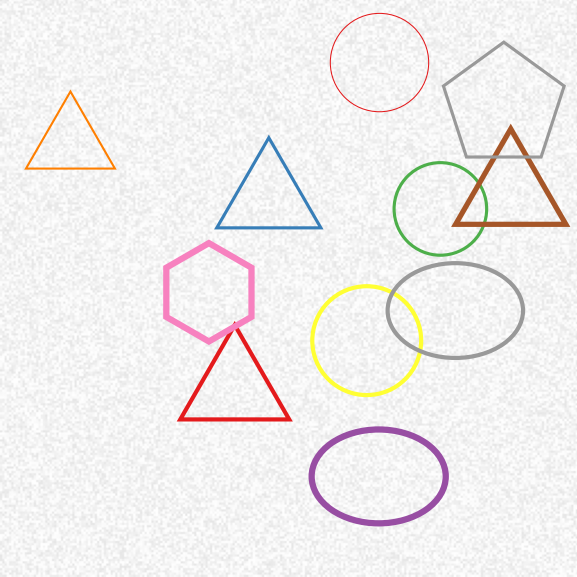[{"shape": "circle", "thickness": 0.5, "radius": 0.43, "center": [0.657, 0.891]}, {"shape": "triangle", "thickness": 2, "radius": 0.54, "center": [0.406, 0.327]}, {"shape": "triangle", "thickness": 1.5, "radius": 0.52, "center": [0.465, 0.657]}, {"shape": "circle", "thickness": 1.5, "radius": 0.4, "center": [0.763, 0.637]}, {"shape": "oval", "thickness": 3, "radius": 0.58, "center": [0.656, 0.174]}, {"shape": "triangle", "thickness": 1, "radius": 0.44, "center": [0.122, 0.752]}, {"shape": "circle", "thickness": 2, "radius": 0.47, "center": [0.635, 0.409]}, {"shape": "triangle", "thickness": 2.5, "radius": 0.55, "center": [0.884, 0.666]}, {"shape": "hexagon", "thickness": 3, "radius": 0.43, "center": [0.362, 0.493]}, {"shape": "oval", "thickness": 2, "radius": 0.59, "center": [0.788, 0.461]}, {"shape": "pentagon", "thickness": 1.5, "radius": 0.55, "center": [0.872, 0.816]}]